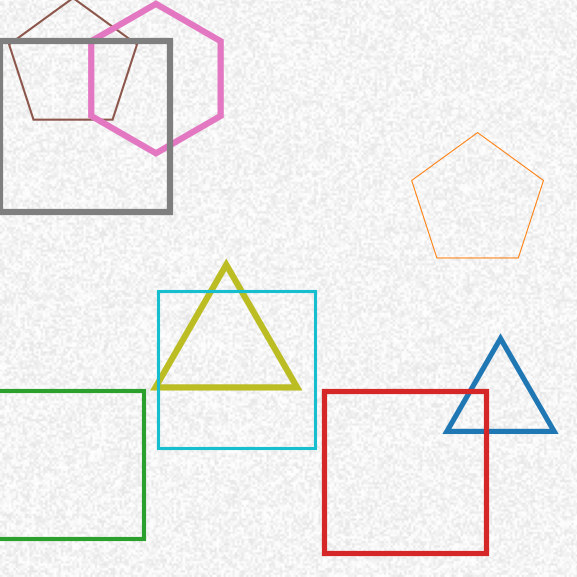[{"shape": "triangle", "thickness": 2.5, "radius": 0.54, "center": [0.867, 0.306]}, {"shape": "pentagon", "thickness": 0.5, "radius": 0.6, "center": [0.827, 0.65]}, {"shape": "square", "thickness": 2, "radius": 0.64, "center": [0.122, 0.194]}, {"shape": "square", "thickness": 2.5, "radius": 0.7, "center": [0.702, 0.182]}, {"shape": "pentagon", "thickness": 1, "radius": 0.58, "center": [0.126, 0.886]}, {"shape": "hexagon", "thickness": 3, "radius": 0.65, "center": [0.27, 0.863]}, {"shape": "square", "thickness": 3, "radius": 0.74, "center": [0.147, 0.78]}, {"shape": "triangle", "thickness": 3, "radius": 0.71, "center": [0.392, 0.399]}, {"shape": "square", "thickness": 1.5, "radius": 0.68, "center": [0.41, 0.359]}]